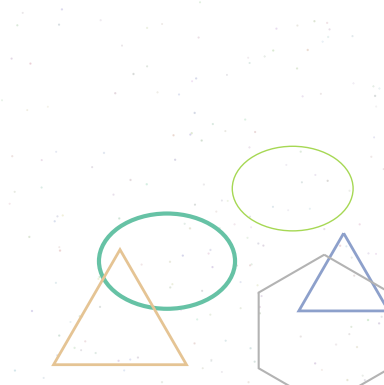[{"shape": "oval", "thickness": 3, "radius": 0.88, "center": [0.434, 0.322]}, {"shape": "triangle", "thickness": 2, "radius": 0.67, "center": [0.893, 0.26]}, {"shape": "oval", "thickness": 1, "radius": 0.78, "center": [0.76, 0.51]}, {"shape": "triangle", "thickness": 2, "radius": 1.0, "center": [0.312, 0.152]}, {"shape": "hexagon", "thickness": 1.5, "radius": 0.98, "center": [0.842, 0.142]}]